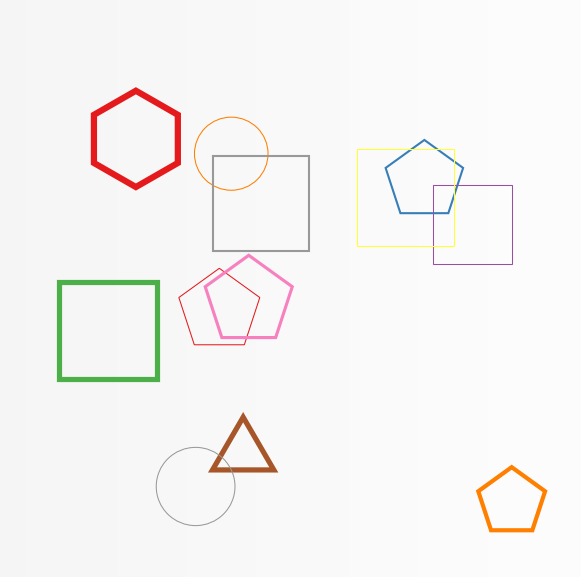[{"shape": "hexagon", "thickness": 3, "radius": 0.42, "center": [0.234, 0.759]}, {"shape": "pentagon", "thickness": 0.5, "radius": 0.37, "center": [0.377, 0.461]}, {"shape": "pentagon", "thickness": 1, "radius": 0.35, "center": [0.73, 0.687]}, {"shape": "square", "thickness": 2.5, "radius": 0.42, "center": [0.185, 0.427]}, {"shape": "square", "thickness": 0.5, "radius": 0.34, "center": [0.812, 0.611]}, {"shape": "pentagon", "thickness": 2, "radius": 0.3, "center": [0.88, 0.13]}, {"shape": "circle", "thickness": 0.5, "radius": 0.32, "center": [0.398, 0.733]}, {"shape": "square", "thickness": 0.5, "radius": 0.42, "center": [0.698, 0.657]}, {"shape": "triangle", "thickness": 2.5, "radius": 0.3, "center": [0.418, 0.216]}, {"shape": "pentagon", "thickness": 1.5, "radius": 0.39, "center": [0.428, 0.478]}, {"shape": "square", "thickness": 1, "radius": 0.41, "center": [0.449, 0.647]}, {"shape": "circle", "thickness": 0.5, "radius": 0.34, "center": [0.337, 0.157]}]